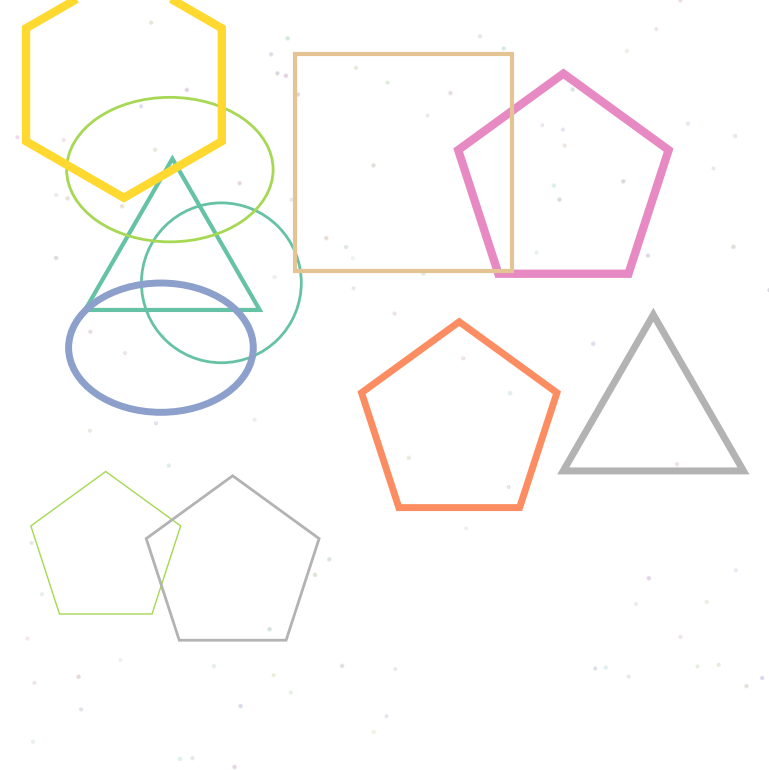[{"shape": "triangle", "thickness": 1.5, "radius": 0.65, "center": [0.224, 0.663]}, {"shape": "circle", "thickness": 1, "radius": 0.52, "center": [0.287, 0.633]}, {"shape": "pentagon", "thickness": 2.5, "radius": 0.67, "center": [0.596, 0.449]}, {"shape": "oval", "thickness": 2.5, "radius": 0.6, "center": [0.209, 0.548]}, {"shape": "pentagon", "thickness": 3, "radius": 0.72, "center": [0.732, 0.761]}, {"shape": "oval", "thickness": 1, "radius": 0.67, "center": [0.221, 0.78]}, {"shape": "pentagon", "thickness": 0.5, "radius": 0.51, "center": [0.137, 0.285]}, {"shape": "hexagon", "thickness": 3, "radius": 0.73, "center": [0.161, 0.89]}, {"shape": "square", "thickness": 1.5, "radius": 0.7, "center": [0.524, 0.789]}, {"shape": "triangle", "thickness": 2.5, "radius": 0.68, "center": [0.849, 0.456]}, {"shape": "pentagon", "thickness": 1, "radius": 0.59, "center": [0.302, 0.264]}]